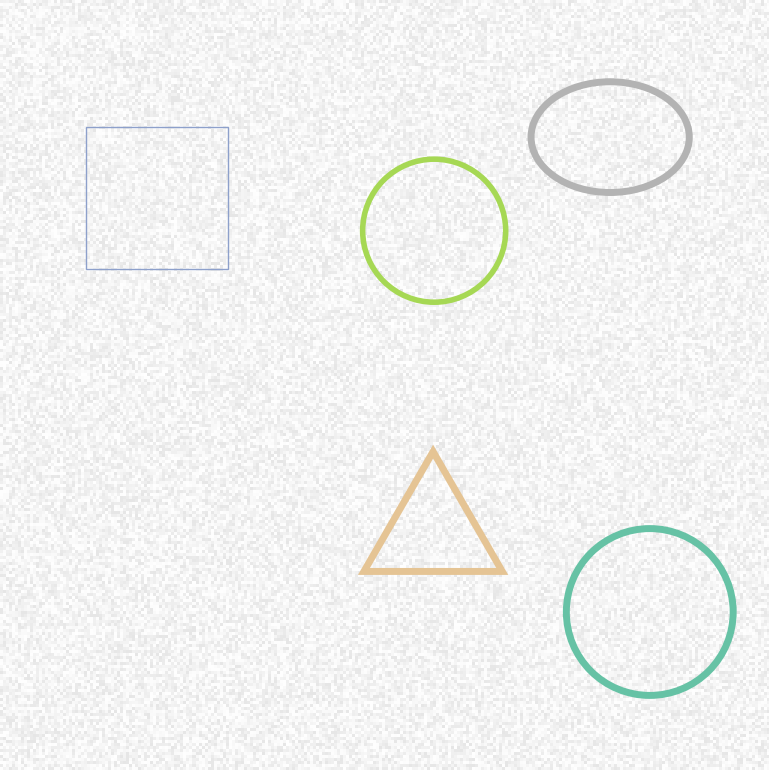[{"shape": "circle", "thickness": 2.5, "radius": 0.54, "center": [0.844, 0.205]}, {"shape": "square", "thickness": 0.5, "radius": 0.46, "center": [0.204, 0.743]}, {"shape": "circle", "thickness": 2, "radius": 0.46, "center": [0.564, 0.7]}, {"shape": "triangle", "thickness": 2.5, "radius": 0.52, "center": [0.562, 0.31]}, {"shape": "oval", "thickness": 2.5, "radius": 0.51, "center": [0.792, 0.822]}]